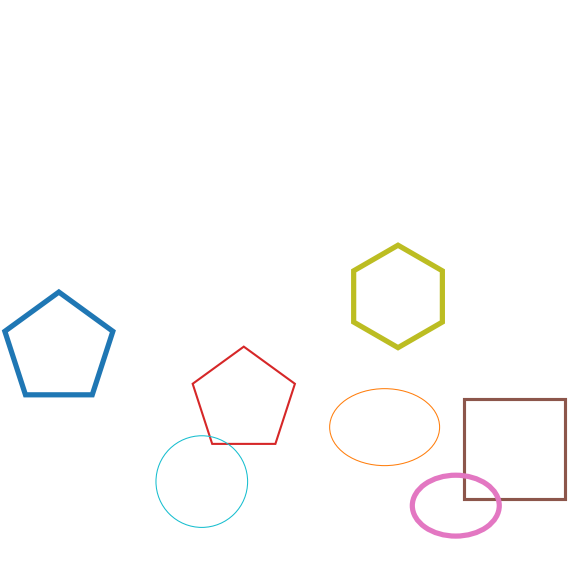[{"shape": "pentagon", "thickness": 2.5, "radius": 0.49, "center": [0.102, 0.395]}, {"shape": "oval", "thickness": 0.5, "radius": 0.48, "center": [0.666, 0.259]}, {"shape": "pentagon", "thickness": 1, "radius": 0.47, "center": [0.422, 0.306]}, {"shape": "square", "thickness": 1.5, "radius": 0.44, "center": [0.891, 0.222]}, {"shape": "oval", "thickness": 2.5, "radius": 0.38, "center": [0.789, 0.124]}, {"shape": "hexagon", "thickness": 2.5, "radius": 0.44, "center": [0.689, 0.486]}, {"shape": "circle", "thickness": 0.5, "radius": 0.4, "center": [0.349, 0.165]}]